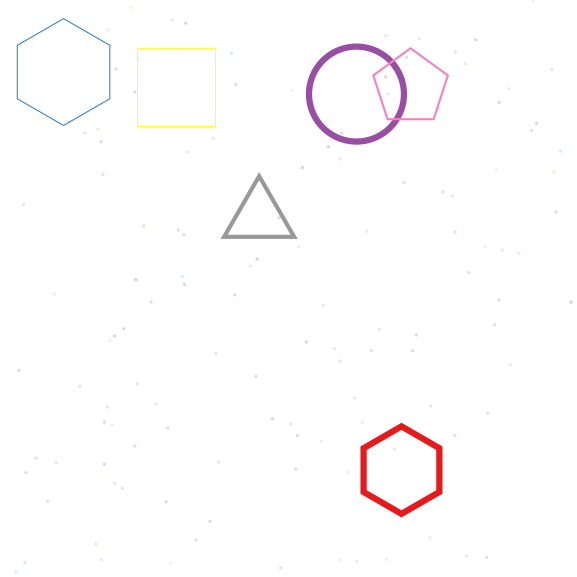[{"shape": "hexagon", "thickness": 3, "radius": 0.38, "center": [0.695, 0.185]}, {"shape": "hexagon", "thickness": 0.5, "radius": 0.46, "center": [0.11, 0.874]}, {"shape": "circle", "thickness": 3, "radius": 0.41, "center": [0.617, 0.836]}, {"shape": "square", "thickness": 0.5, "radius": 0.34, "center": [0.305, 0.848]}, {"shape": "pentagon", "thickness": 1, "radius": 0.34, "center": [0.711, 0.848]}, {"shape": "triangle", "thickness": 2, "radius": 0.35, "center": [0.449, 0.624]}]